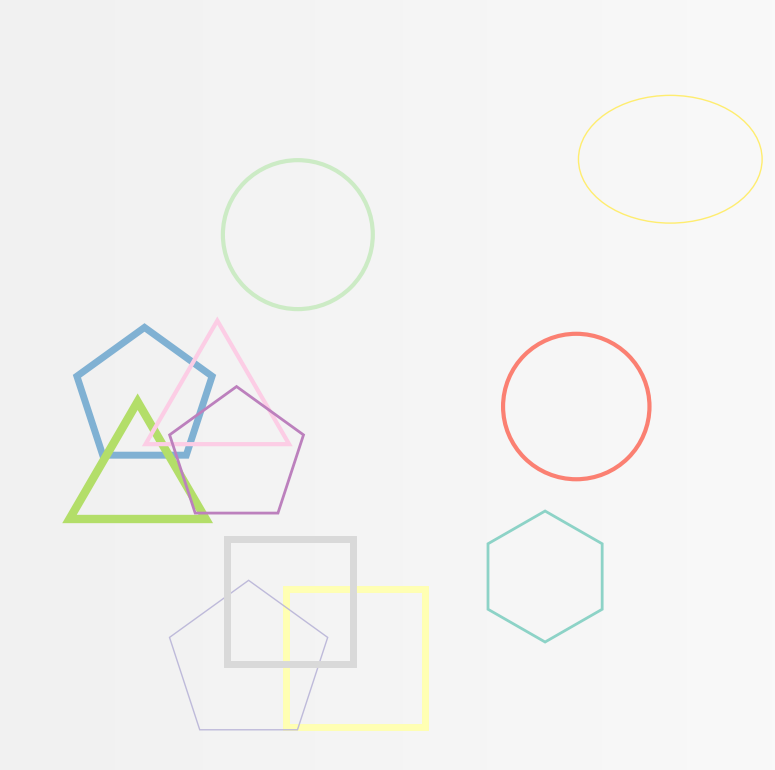[{"shape": "hexagon", "thickness": 1, "radius": 0.43, "center": [0.703, 0.251]}, {"shape": "square", "thickness": 2.5, "radius": 0.45, "center": [0.459, 0.146]}, {"shape": "pentagon", "thickness": 0.5, "radius": 0.54, "center": [0.321, 0.139]}, {"shape": "circle", "thickness": 1.5, "radius": 0.47, "center": [0.744, 0.472]}, {"shape": "pentagon", "thickness": 2.5, "radius": 0.46, "center": [0.186, 0.483]}, {"shape": "triangle", "thickness": 3, "radius": 0.51, "center": [0.178, 0.377]}, {"shape": "triangle", "thickness": 1.5, "radius": 0.53, "center": [0.28, 0.477]}, {"shape": "square", "thickness": 2.5, "radius": 0.41, "center": [0.374, 0.219]}, {"shape": "pentagon", "thickness": 1, "radius": 0.45, "center": [0.305, 0.407]}, {"shape": "circle", "thickness": 1.5, "radius": 0.48, "center": [0.384, 0.695]}, {"shape": "oval", "thickness": 0.5, "radius": 0.59, "center": [0.865, 0.793]}]